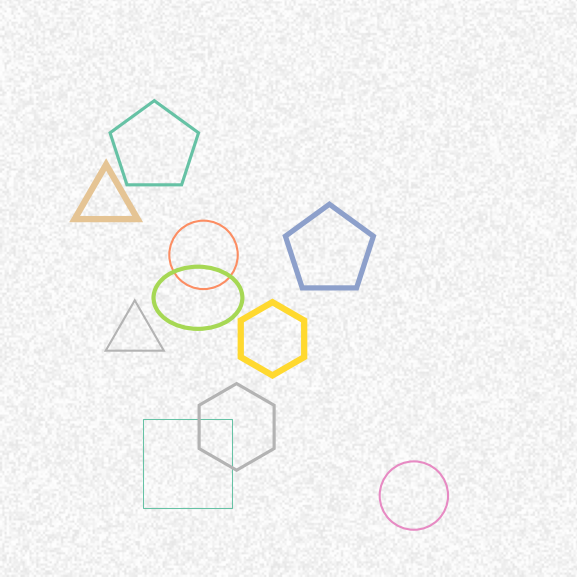[{"shape": "pentagon", "thickness": 1.5, "radius": 0.4, "center": [0.267, 0.744]}, {"shape": "square", "thickness": 0.5, "radius": 0.38, "center": [0.325, 0.197]}, {"shape": "circle", "thickness": 1, "radius": 0.3, "center": [0.352, 0.558]}, {"shape": "pentagon", "thickness": 2.5, "radius": 0.4, "center": [0.57, 0.565]}, {"shape": "circle", "thickness": 1, "radius": 0.3, "center": [0.717, 0.141]}, {"shape": "oval", "thickness": 2, "radius": 0.38, "center": [0.343, 0.483]}, {"shape": "hexagon", "thickness": 3, "radius": 0.32, "center": [0.472, 0.412]}, {"shape": "triangle", "thickness": 3, "radius": 0.32, "center": [0.184, 0.651]}, {"shape": "triangle", "thickness": 1, "radius": 0.29, "center": [0.233, 0.421]}, {"shape": "hexagon", "thickness": 1.5, "radius": 0.37, "center": [0.41, 0.26]}]